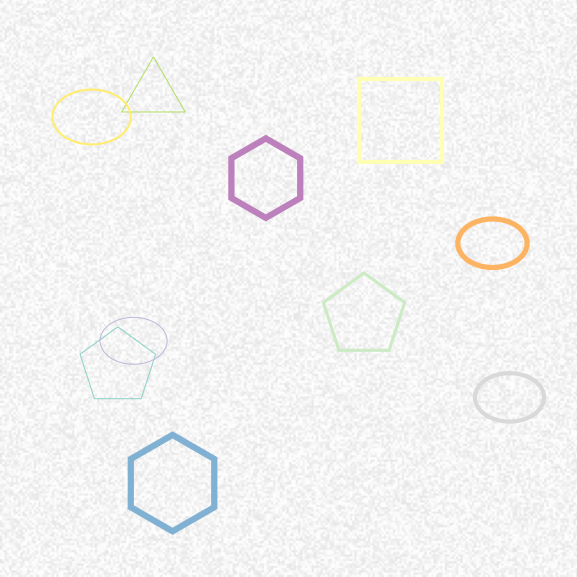[{"shape": "pentagon", "thickness": 0.5, "radius": 0.34, "center": [0.204, 0.364]}, {"shape": "square", "thickness": 2, "radius": 0.36, "center": [0.694, 0.791]}, {"shape": "oval", "thickness": 0.5, "radius": 0.29, "center": [0.231, 0.409]}, {"shape": "hexagon", "thickness": 3, "radius": 0.42, "center": [0.299, 0.163]}, {"shape": "oval", "thickness": 2.5, "radius": 0.3, "center": [0.853, 0.578]}, {"shape": "triangle", "thickness": 0.5, "radius": 0.32, "center": [0.266, 0.837]}, {"shape": "oval", "thickness": 2, "radius": 0.3, "center": [0.882, 0.311]}, {"shape": "hexagon", "thickness": 3, "radius": 0.34, "center": [0.46, 0.691]}, {"shape": "pentagon", "thickness": 1.5, "radius": 0.37, "center": [0.63, 0.452]}, {"shape": "oval", "thickness": 1, "radius": 0.34, "center": [0.159, 0.797]}]